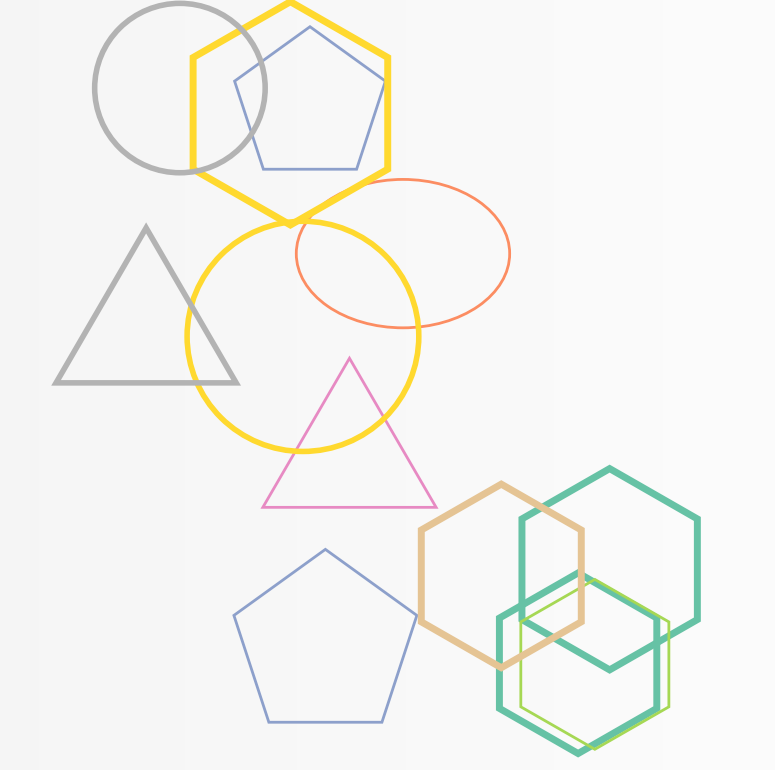[{"shape": "hexagon", "thickness": 2.5, "radius": 0.59, "center": [0.746, 0.139]}, {"shape": "hexagon", "thickness": 2.5, "radius": 0.65, "center": [0.787, 0.261]}, {"shape": "oval", "thickness": 1, "radius": 0.69, "center": [0.52, 0.671]}, {"shape": "pentagon", "thickness": 1, "radius": 0.62, "center": [0.42, 0.162]}, {"shape": "pentagon", "thickness": 1, "radius": 0.51, "center": [0.4, 0.863]}, {"shape": "triangle", "thickness": 1, "radius": 0.65, "center": [0.451, 0.406]}, {"shape": "hexagon", "thickness": 1, "radius": 0.55, "center": [0.768, 0.137]}, {"shape": "hexagon", "thickness": 2.5, "radius": 0.72, "center": [0.375, 0.853]}, {"shape": "circle", "thickness": 2, "radius": 0.75, "center": [0.391, 0.563]}, {"shape": "hexagon", "thickness": 2.5, "radius": 0.6, "center": [0.647, 0.252]}, {"shape": "triangle", "thickness": 2, "radius": 0.67, "center": [0.189, 0.57]}, {"shape": "circle", "thickness": 2, "radius": 0.55, "center": [0.232, 0.886]}]